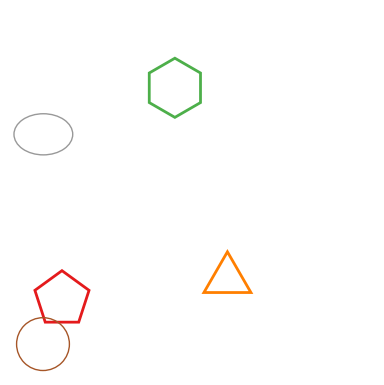[{"shape": "pentagon", "thickness": 2, "radius": 0.37, "center": [0.161, 0.223]}, {"shape": "hexagon", "thickness": 2, "radius": 0.38, "center": [0.454, 0.772]}, {"shape": "triangle", "thickness": 2, "radius": 0.35, "center": [0.591, 0.275]}, {"shape": "circle", "thickness": 1, "radius": 0.34, "center": [0.112, 0.106]}, {"shape": "oval", "thickness": 1, "radius": 0.38, "center": [0.113, 0.651]}]